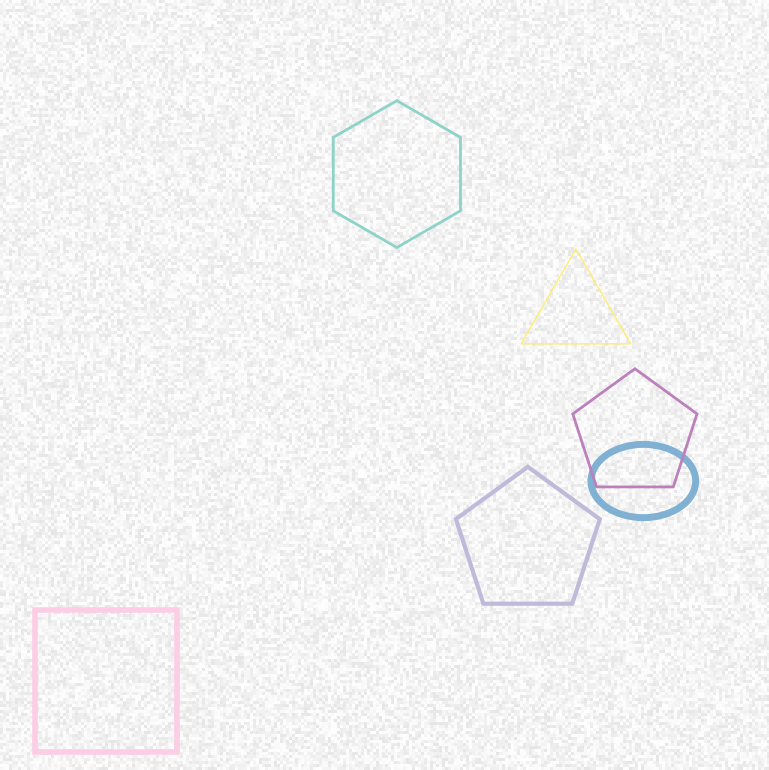[{"shape": "hexagon", "thickness": 1, "radius": 0.48, "center": [0.515, 0.774]}, {"shape": "pentagon", "thickness": 1.5, "radius": 0.49, "center": [0.686, 0.295]}, {"shape": "oval", "thickness": 2.5, "radius": 0.34, "center": [0.835, 0.375]}, {"shape": "square", "thickness": 2, "radius": 0.46, "center": [0.137, 0.116]}, {"shape": "pentagon", "thickness": 1, "radius": 0.42, "center": [0.825, 0.436]}, {"shape": "triangle", "thickness": 0.5, "radius": 0.41, "center": [0.748, 0.595]}]